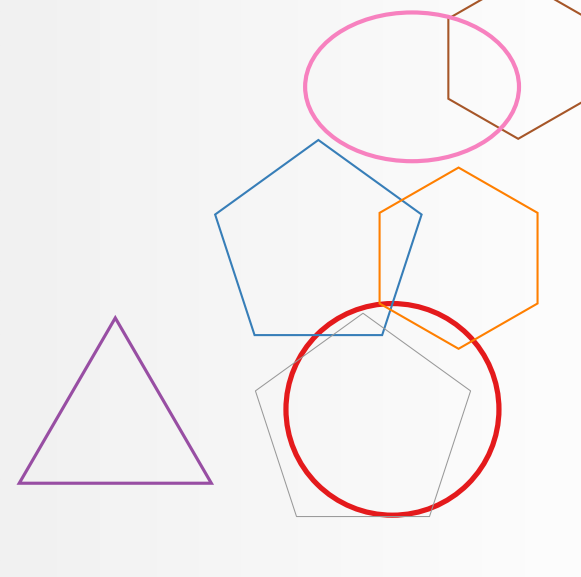[{"shape": "circle", "thickness": 2.5, "radius": 0.92, "center": [0.675, 0.29]}, {"shape": "pentagon", "thickness": 1, "radius": 0.93, "center": [0.548, 0.57]}, {"shape": "triangle", "thickness": 1.5, "radius": 0.95, "center": [0.198, 0.258]}, {"shape": "hexagon", "thickness": 1, "radius": 0.78, "center": [0.789, 0.552]}, {"shape": "hexagon", "thickness": 1, "radius": 0.69, "center": [0.892, 0.898]}, {"shape": "oval", "thickness": 2, "radius": 0.92, "center": [0.709, 0.849]}, {"shape": "pentagon", "thickness": 0.5, "radius": 0.97, "center": [0.625, 0.262]}]